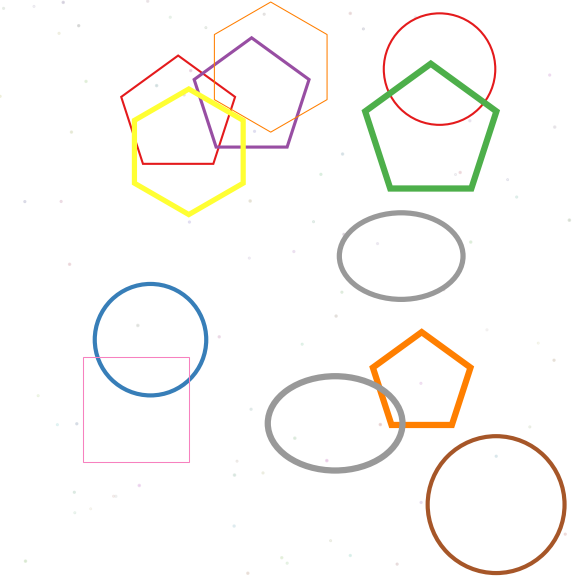[{"shape": "circle", "thickness": 1, "radius": 0.48, "center": [0.761, 0.879]}, {"shape": "pentagon", "thickness": 1, "radius": 0.52, "center": [0.308, 0.799]}, {"shape": "circle", "thickness": 2, "radius": 0.48, "center": [0.261, 0.411]}, {"shape": "pentagon", "thickness": 3, "radius": 0.6, "center": [0.746, 0.769]}, {"shape": "pentagon", "thickness": 1.5, "radius": 0.52, "center": [0.436, 0.829]}, {"shape": "hexagon", "thickness": 0.5, "radius": 0.56, "center": [0.469, 0.883]}, {"shape": "pentagon", "thickness": 3, "radius": 0.44, "center": [0.73, 0.335]}, {"shape": "hexagon", "thickness": 2.5, "radius": 0.54, "center": [0.327, 0.736]}, {"shape": "circle", "thickness": 2, "radius": 0.59, "center": [0.859, 0.125]}, {"shape": "square", "thickness": 0.5, "radius": 0.46, "center": [0.235, 0.29]}, {"shape": "oval", "thickness": 3, "radius": 0.58, "center": [0.58, 0.266]}, {"shape": "oval", "thickness": 2.5, "radius": 0.54, "center": [0.695, 0.556]}]